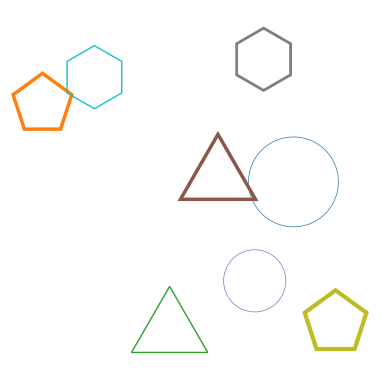[{"shape": "circle", "thickness": 0.5, "radius": 0.58, "center": [0.762, 0.528]}, {"shape": "pentagon", "thickness": 2.5, "radius": 0.4, "center": [0.11, 0.729]}, {"shape": "triangle", "thickness": 1, "radius": 0.57, "center": [0.441, 0.142]}, {"shape": "circle", "thickness": 0.5, "radius": 0.4, "center": [0.662, 0.271]}, {"shape": "triangle", "thickness": 2.5, "radius": 0.56, "center": [0.566, 0.539]}, {"shape": "hexagon", "thickness": 2, "radius": 0.4, "center": [0.685, 0.846]}, {"shape": "pentagon", "thickness": 3, "radius": 0.42, "center": [0.872, 0.162]}, {"shape": "hexagon", "thickness": 1, "radius": 0.41, "center": [0.245, 0.8]}]